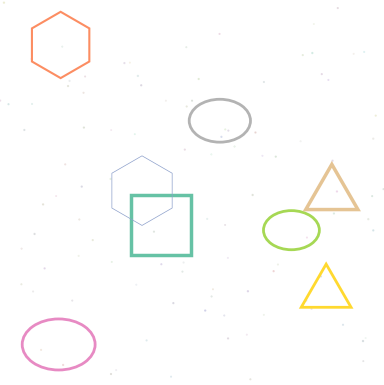[{"shape": "square", "thickness": 2.5, "radius": 0.39, "center": [0.418, 0.416]}, {"shape": "hexagon", "thickness": 1.5, "radius": 0.43, "center": [0.157, 0.883]}, {"shape": "hexagon", "thickness": 0.5, "radius": 0.45, "center": [0.369, 0.505]}, {"shape": "oval", "thickness": 2, "radius": 0.47, "center": [0.152, 0.105]}, {"shape": "oval", "thickness": 2, "radius": 0.36, "center": [0.757, 0.402]}, {"shape": "triangle", "thickness": 2, "radius": 0.37, "center": [0.847, 0.239]}, {"shape": "triangle", "thickness": 2.5, "radius": 0.39, "center": [0.862, 0.495]}, {"shape": "oval", "thickness": 2, "radius": 0.4, "center": [0.571, 0.686]}]